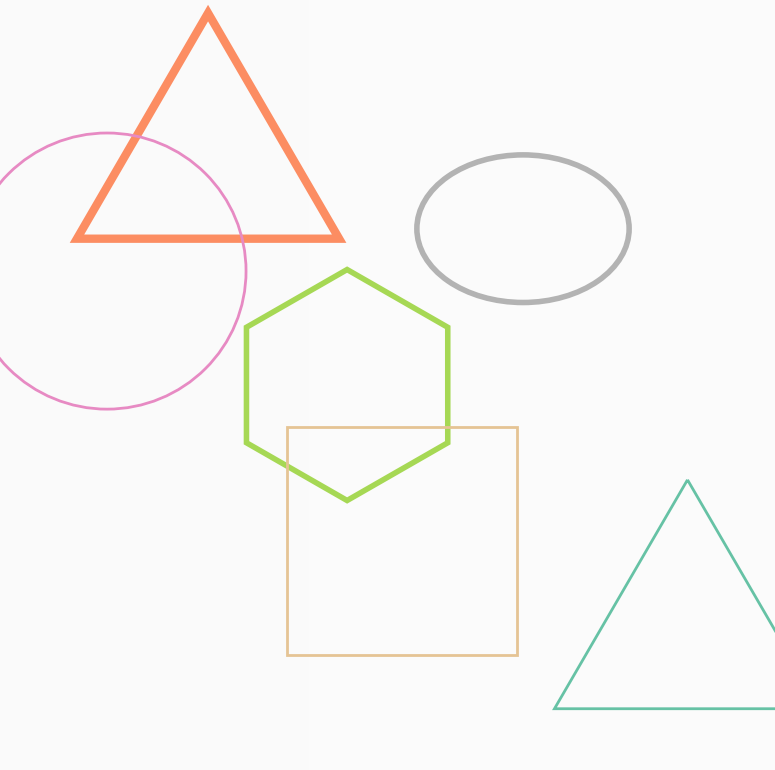[{"shape": "triangle", "thickness": 1, "radius": 0.99, "center": [0.887, 0.179]}, {"shape": "triangle", "thickness": 3, "radius": 0.98, "center": [0.268, 0.788]}, {"shape": "circle", "thickness": 1, "radius": 0.9, "center": [0.138, 0.648]}, {"shape": "hexagon", "thickness": 2, "radius": 0.75, "center": [0.448, 0.5]}, {"shape": "square", "thickness": 1, "radius": 0.74, "center": [0.519, 0.297]}, {"shape": "oval", "thickness": 2, "radius": 0.68, "center": [0.675, 0.703]}]